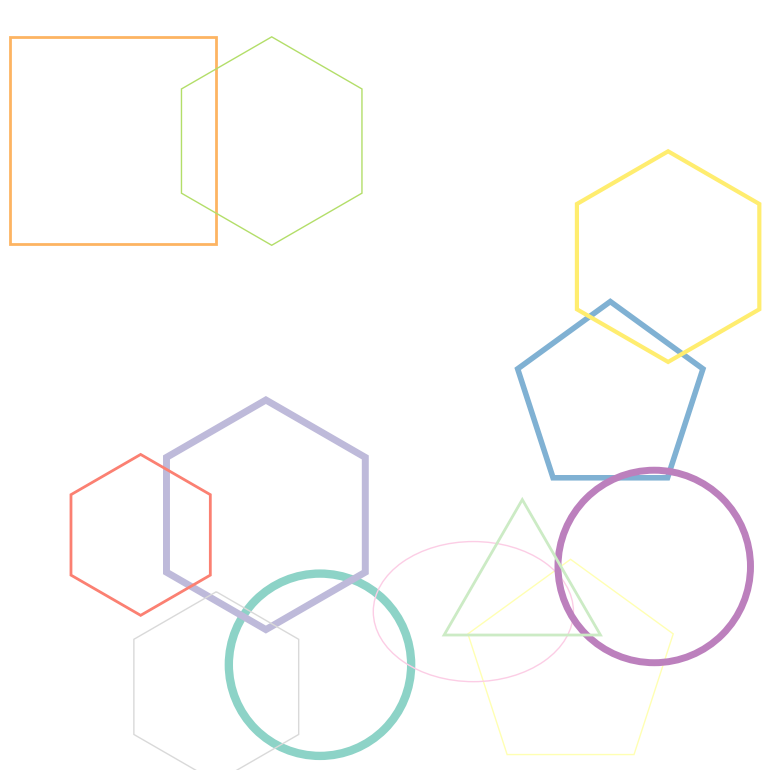[{"shape": "circle", "thickness": 3, "radius": 0.59, "center": [0.416, 0.137]}, {"shape": "pentagon", "thickness": 0.5, "radius": 0.7, "center": [0.741, 0.133]}, {"shape": "hexagon", "thickness": 2.5, "radius": 0.75, "center": [0.345, 0.331]}, {"shape": "hexagon", "thickness": 1, "radius": 0.52, "center": [0.183, 0.305]}, {"shape": "pentagon", "thickness": 2, "radius": 0.63, "center": [0.793, 0.482]}, {"shape": "square", "thickness": 1, "radius": 0.67, "center": [0.147, 0.818]}, {"shape": "hexagon", "thickness": 0.5, "radius": 0.68, "center": [0.353, 0.817]}, {"shape": "oval", "thickness": 0.5, "radius": 0.65, "center": [0.615, 0.206]}, {"shape": "hexagon", "thickness": 0.5, "radius": 0.62, "center": [0.281, 0.108]}, {"shape": "circle", "thickness": 2.5, "radius": 0.63, "center": [0.85, 0.264]}, {"shape": "triangle", "thickness": 1, "radius": 0.59, "center": [0.678, 0.234]}, {"shape": "hexagon", "thickness": 1.5, "radius": 0.68, "center": [0.868, 0.667]}]